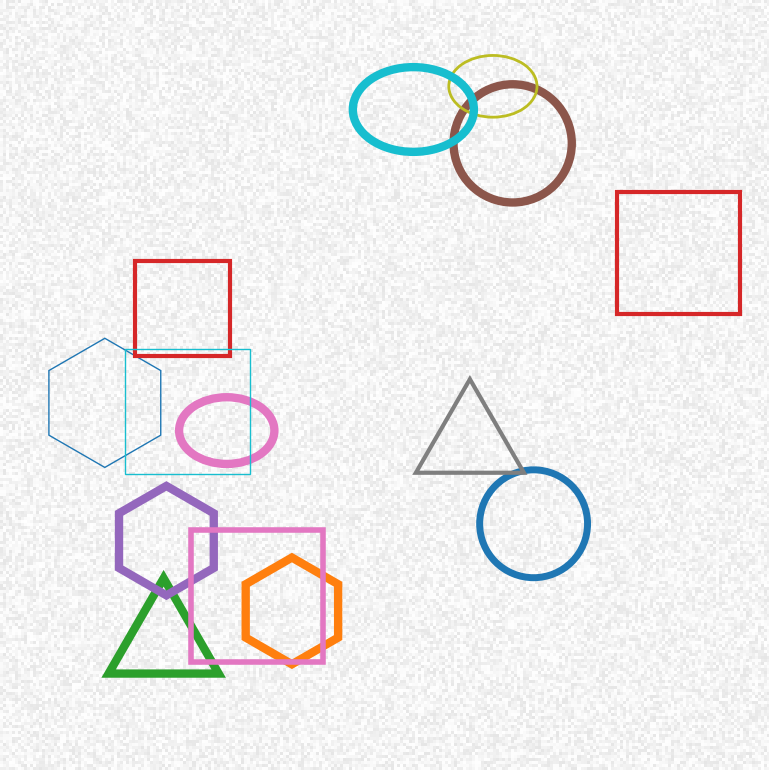[{"shape": "circle", "thickness": 2.5, "radius": 0.35, "center": [0.693, 0.32]}, {"shape": "hexagon", "thickness": 0.5, "radius": 0.42, "center": [0.136, 0.477]}, {"shape": "hexagon", "thickness": 3, "radius": 0.35, "center": [0.379, 0.207]}, {"shape": "triangle", "thickness": 3, "radius": 0.41, "center": [0.213, 0.166]}, {"shape": "square", "thickness": 1.5, "radius": 0.4, "center": [0.881, 0.671]}, {"shape": "square", "thickness": 1.5, "radius": 0.31, "center": [0.237, 0.599]}, {"shape": "hexagon", "thickness": 3, "radius": 0.36, "center": [0.216, 0.298]}, {"shape": "circle", "thickness": 3, "radius": 0.38, "center": [0.666, 0.814]}, {"shape": "square", "thickness": 2, "radius": 0.43, "center": [0.334, 0.226]}, {"shape": "oval", "thickness": 3, "radius": 0.31, "center": [0.294, 0.441]}, {"shape": "triangle", "thickness": 1.5, "radius": 0.4, "center": [0.61, 0.427]}, {"shape": "oval", "thickness": 1, "radius": 0.29, "center": [0.64, 0.888]}, {"shape": "square", "thickness": 0.5, "radius": 0.41, "center": [0.244, 0.466]}, {"shape": "oval", "thickness": 3, "radius": 0.39, "center": [0.537, 0.858]}]